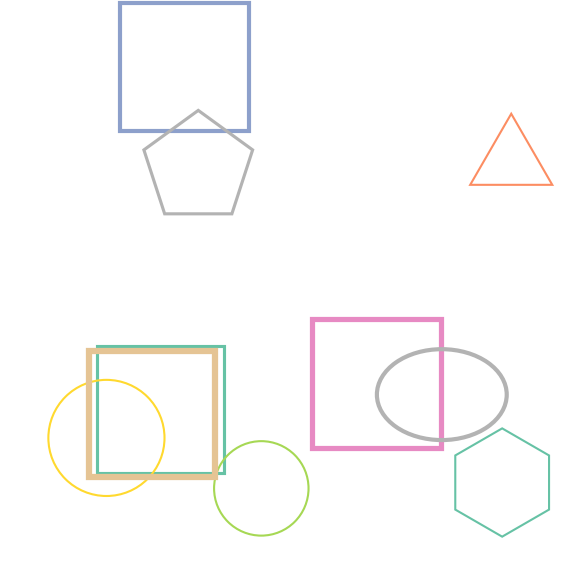[{"shape": "square", "thickness": 1.5, "radius": 0.55, "center": [0.278, 0.29]}, {"shape": "hexagon", "thickness": 1, "radius": 0.47, "center": [0.87, 0.164]}, {"shape": "triangle", "thickness": 1, "radius": 0.41, "center": [0.885, 0.72]}, {"shape": "square", "thickness": 2, "radius": 0.56, "center": [0.319, 0.883]}, {"shape": "square", "thickness": 2.5, "radius": 0.56, "center": [0.652, 0.335]}, {"shape": "circle", "thickness": 1, "radius": 0.41, "center": [0.452, 0.153]}, {"shape": "circle", "thickness": 1, "radius": 0.5, "center": [0.184, 0.241]}, {"shape": "square", "thickness": 3, "radius": 0.55, "center": [0.264, 0.282]}, {"shape": "pentagon", "thickness": 1.5, "radius": 0.49, "center": [0.343, 0.709]}, {"shape": "oval", "thickness": 2, "radius": 0.56, "center": [0.765, 0.316]}]